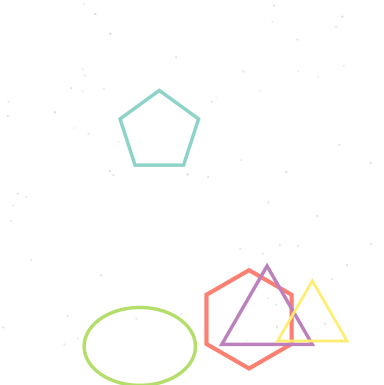[{"shape": "pentagon", "thickness": 2.5, "radius": 0.54, "center": [0.414, 0.658]}, {"shape": "hexagon", "thickness": 3, "radius": 0.64, "center": [0.647, 0.171]}, {"shape": "oval", "thickness": 2.5, "radius": 0.72, "center": [0.363, 0.1]}, {"shape": "triangle", "thickness": 2.5, "radius": 0.68, "center": [0.694, 0.173]}, {"shape": "triangle", "thickness": 2, "radius": 0.52, "center": [0.811, 0.166]}]